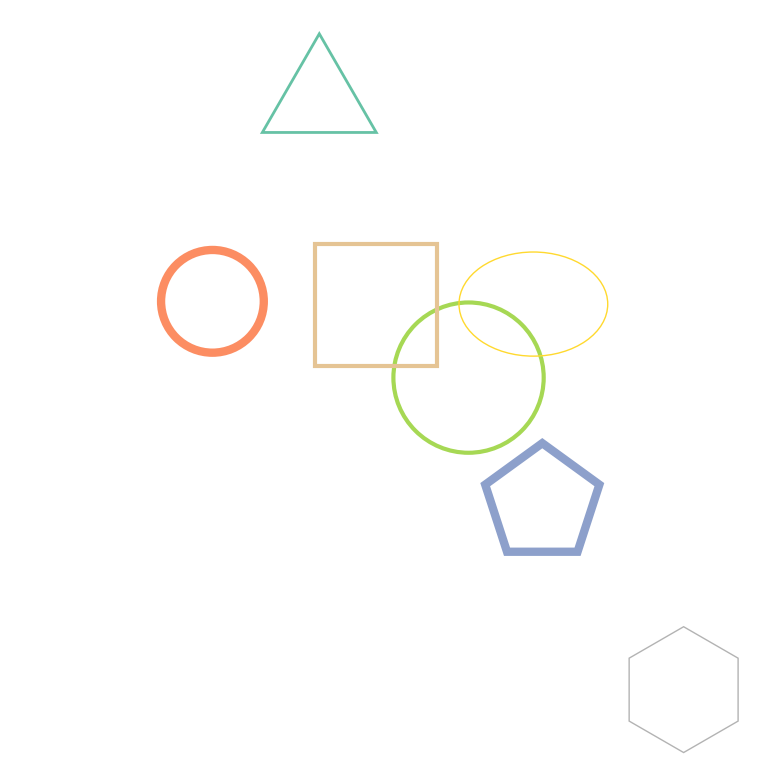[{"shape": "triangle", "thickness": 1, "radius": 0.43, "center": [0.415, 0.871]}, {"shape": "circle", "thickness": 3, "radius": 0.33, "center": [0.276, 0.609]}, {"shape": "pentagon", "thickness": 3, "radius": 0.39, "center": [0.704, 0.347]}, {"shape": "circle", "thickness": 1.5, "radius": 0.49, "center": [0.609, 0.51]}, {"shape": "oval", "thickness": 0.5, "radius": 0.48, "center": [0.693, 0.605]}, {"shape": "square", "thickness": 1.5, "radius": 0.39, "center": [0.488, 0.604]}, {"shape": "hexagon", "thickness": 0.5, "radius": 0.41, "center": [0.888, 0.104]}]